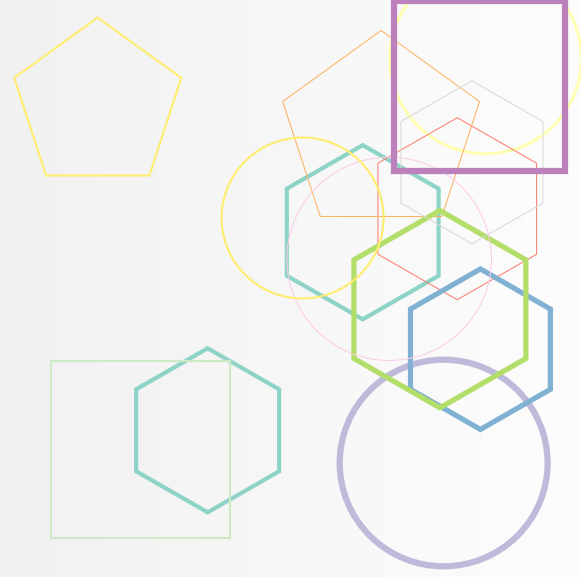[{"shape": "hexagon", "thickness": 2, "radius": 0.75, "center": [0.624, 0.597]}, {"shape": "hexagon", "thickness": 2, "radius": 0.71, "center": [0.357, 0.254]}, {"shape": "circle", "thickness": 1.5, "radius": 0.82, "center": [0.835, 0.898]}, {"shape": "circle", "thickness": 3, "radius": 0.89, "center": [0.763, 0.197]}, {"shape": "hexagon", "thickness": 0.5, "radius": 0.79, "center": [0.787, 0.638]}, {"shape": "hexagon", "thickness": 2.5, "radius": 0.69, "center": [0.827, 0.394]}, {"shape": "pentagon", "thickness": 0.5, "radius": 0.89, "center": [0.656, 0.768]}, {"shape": "hexagon", "thickness": 2.5, "radius": 0.85, "center": [0.757, 0.464]}, {"shape": "circle", "thickness": 0.5, "radius": 0.88, "center": [0.67, 0.551]}, {"shape": "hexagon", "thickness": 0.5, "radius": 0.71, "center": [0.812, 0.718]}, {"shape": "square", "thickness": 3, "radius": 0.74, "center": [0.824, 0.85]}, {"shape": "square", "thickness": 1, "radius": 0.77, "center": [0.242, 0.221]}, {"shape": "pentagon", "thickness": 1, "radius": 0.76, "center": [0.168, 0.818]}, {"shape": "circle", "thickness": 1, "radius": 0.7, "center": [0.521, 0.622]}]